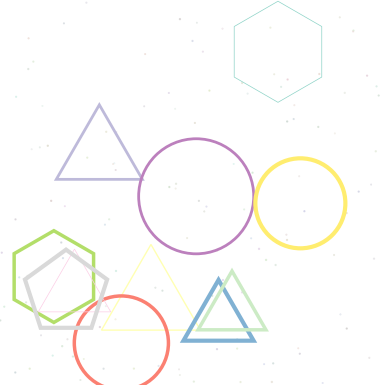[{"shape": "hexagon", "thickness": 0.5, "radius": 0.66, "center": [0.722, 0.866]}, {"shape": "triangle", "thickness": 1, "radius": 0.74, "center": [0.392, 0.217]}, {"shape": "triangle", "thickness": 2, "radius": 0.65, "center": [0.258, 0.599]}, {"shape": "circle", "thickness": 2.5, "radius": 0.61, "center": [0.315, 0.109]}, {"shape": "triangle", "thickness": 3, "radius": 0.53, "center": [0.568, 0.168]}, {"shape": "hexagon", "thickness": 2.5, "radius": 0.6, "center": [0.14, 0.282]}, {"shape": "triangle", "thickness": 0.5, "radius": 0.54, "center": [0.193, 0.244]}, {"shape": "pentagon", "thickness": 3, "radius": 0.56, "center": [0.172, 0.239]}, {"shape": "circle", "thickness": 2, "radius": 0.75, "center": [0.51, 0.49]}, {"shape": "triangle", "thickness": 2.5, "radius": 0.51, "center": [0.603, 0.194]}, {"shape": "circle", "thickness": 3, "radius": 0.58, "center": [0.78, 0.472]}]